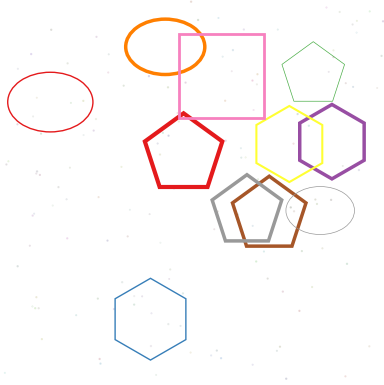[{"shape": "oval", "thickness": 1, "radius": 0.55, "center": [0.131, 0.735]}, {"shape": "pentagon", "thickness": 3, "radius": 0.53, "center": [0.477, 0.6]}, {"shape": "hexagon", "thickness": 1, "radius": 0.53, "center": [0.391, 0.171]}, {"shape": "pentagon", "thickness": 0.5, "radius": 0.43, "center": [0.814, 0.806]}, {"shape": "hexagon", "thickness": 2.5, "radius": 0.48, "center": [0.862, 0.632]}, {"shape": "oval", "thickness": 2.5, "radius": 0.51, "center": [0.429, 0.878]}, {"shape": "hexagon", "thickness": 1.5, "radius": 0.49, "center": [0.752, 0.626]}, {"shape": "pentagon", "thickness": 2.5, "radius": 0.5, "center": [0.699, 0.442]}, {"shape": "square", "thickness": 2, "radius": 0.55, "center": [0.575, 0.803]}, {"shape": "oval", "thickness": 0.5, "radius": 0.45, "center": [0.832, 0.453]}, {"shape": "pentagon", "thickness": 2.5, "radius": 0.48, "center": [0.641, 0.451]}]